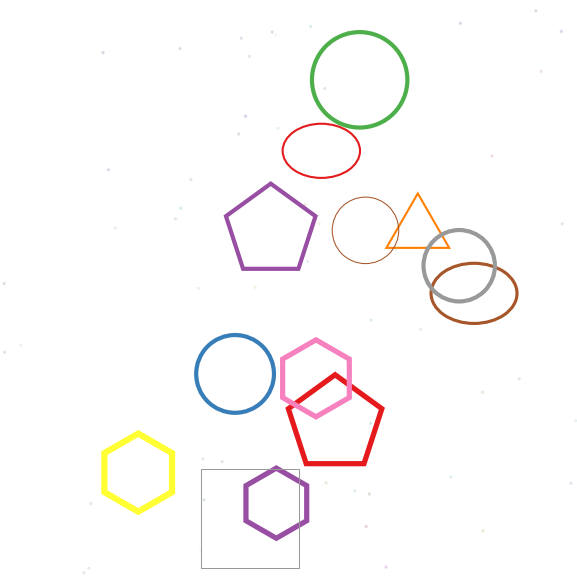[{"shape": "oval", "thickness": 1, "radius": 0.33, "center": [0.556, 0.738]}, {"shape": "pentagon", "thickness": 2.5, "radius": 0.43, "center": [0.58, 0.265]}, {"shape": "circle", "thickness": 2, "radius": 0.34, "center": [0.407, 0.352]}, {"shape": "circle", "thickness": 2, "radius": 0.41, "center": [0.623, 0.861]}, {"shape": "hexagon", "thickness": 2.5, "radius": 0.3, "center": [0.479, 0.128]}, {"shape": "pentagon", "thickness": 2, "radius": 0.41, "center": [0.469, 0.6]}, {"shape": "triangle", "thickness": 1, "radius": 0.31, "center": [0.723, 0.601]}, {"shape": "hexagon", "thickness": 3, "radius": 0.34, "center": [0.239, 0.181]}, {"shape": "oval", "thickness": 1.5, "radius": 0.37, "center": [0.821, 0.491]}, {"shape": "circle", "thickness": 0.5, "radius": 0.29, "center": [0.633, 0.6]}, {"shape": "hexagon", "thickness": 2.5, "radius": 0.33, "center": [0.547, 0.344]}, {"shape": "circle", "thickness": 2, "radius": 0.31, "center": [0.795, 0.539]}, {"shape": "square", "thickness": 0.5, "radius": 0.43, "center": [0.433, 0.102]}]